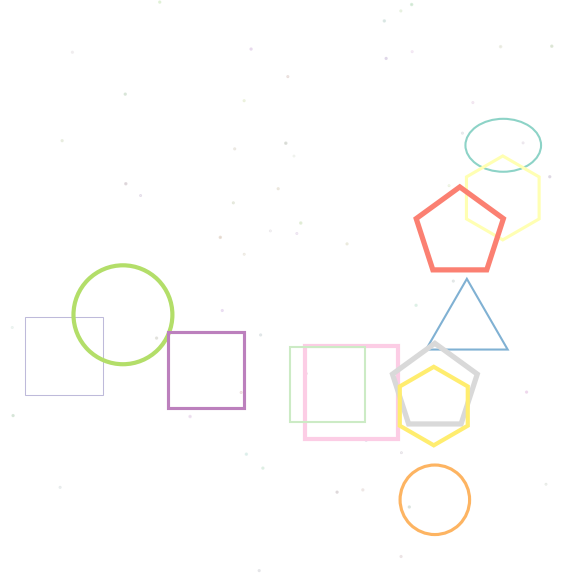[{"shape": "oval", "thickness": 1, "radius": 0.33, "center": [0.871, 0.748]}, {"shape": "hexagon", "thickness": 1.5, "radius": 0.36, "center": [0.871, 0.656]}, {"shape": "square", "thickness": 0.5, "radius": 0.34, "center": [0.111, 0.383]}, {"shape": "pentagon", "thickness": 2.5, "radius": 0.4, "center": [0.796, 0.596]}, {"shape": "triangle", "thickness": 1, "radius": 0.41, "center": [0.808, 0.435]}, {"shape": "circle", "thickness": 1.5, "radius": 0.3, "center": [0.753, 0.134]}, {"shape": "circle", "thickness": 2, "radius": 0.43, "center": [0.213, 0.454]}, {"shape": "square", "thickness": 2, "radius": 0.4, "center": [0.608, 0.32]}, {"shape": "pentagon", "thickness": 2.5, "radius": 0.39, "center": [0.753, 0.327]}, {"shape": "square", "thickness": 1.5, "radius": 0.33, "center": [0.357, 0.358]}, {"shape": "square", "thickness": 1, "radius": 0.33, "center": [0.568, 0.333]}, {"shape": "hexagon", "thickness": 2, "radius": 0.34, "center": [0.751, 0.296]}]